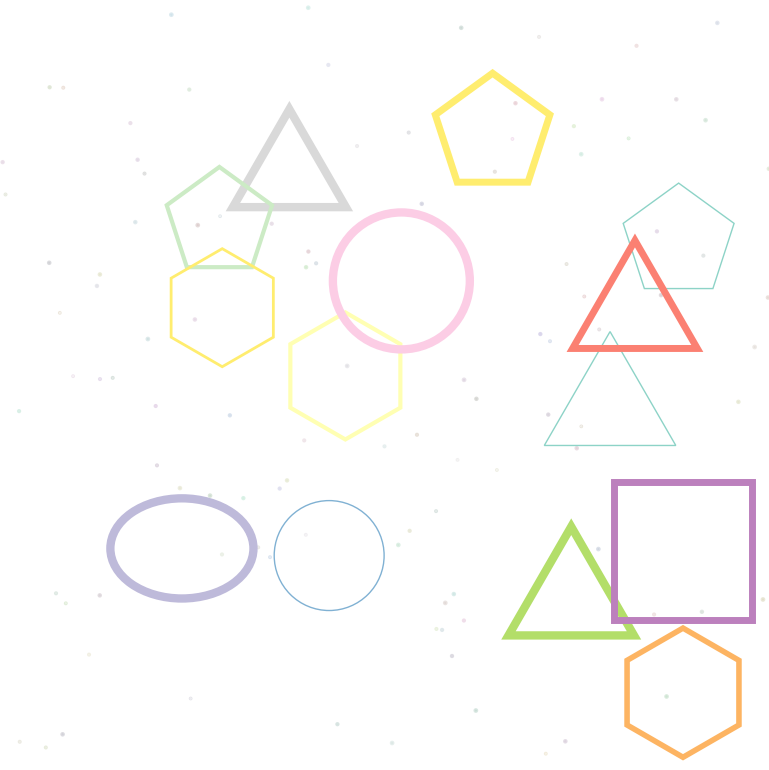[{"shape": "pentagon", "thickness": 0.5, "radius": 0.38, "center": [0.881, 0.686]}, {"shape": "triangle", "thickness": 0.5, "radius": 0.49, "center": [0.792, 0.471]}, {"shape": "hexagon", "thickness": 1.5, "radius": 0.41, "center": [0.449, 0.512]}, {"shape": "oval", "thickness": 3, "radius": 0.46, "center": [0.236, 0.288]}, {"shape": "triangle", "thickness": 2.5, "radius": 0.47, "center": [0.825, 0.594]}, {"shape": "circle", "thickness": 0.5, "radius": 0.36, "center": [0.427, 0.278]}, {"shape": "hexagon", "thickness": 2, "radius": 0.42, "center": [0.887, 0.1]}, {"shape": "triangle", "thickness": 3, "radius": 0.47, "center": [0.742, 0.222]}, {"shape": "circle", "thickness": 3, "radius": 0.44, "center": [0.521, 0.635]}, {"shape": "triangle", "thickness": 3, "radius": 0.42, "center": [0.376, 0.773]}, {"shape": "square", "thickness": 2.5, "radius": 0.45, "center": [0.887, 0.284]}, {"shape": "pentagon", "thickness": 1.5, "radius": 0.36, "center": [0.285, 0.711]}, {"shape": "pentagon", "thickness": 2.5, "radius": 0.39, "center": [0.64, 0.827]}, {"shape": "hexagon", "thickness": 1, "radius": 0.38, "center": [0.289, 0.6]}]